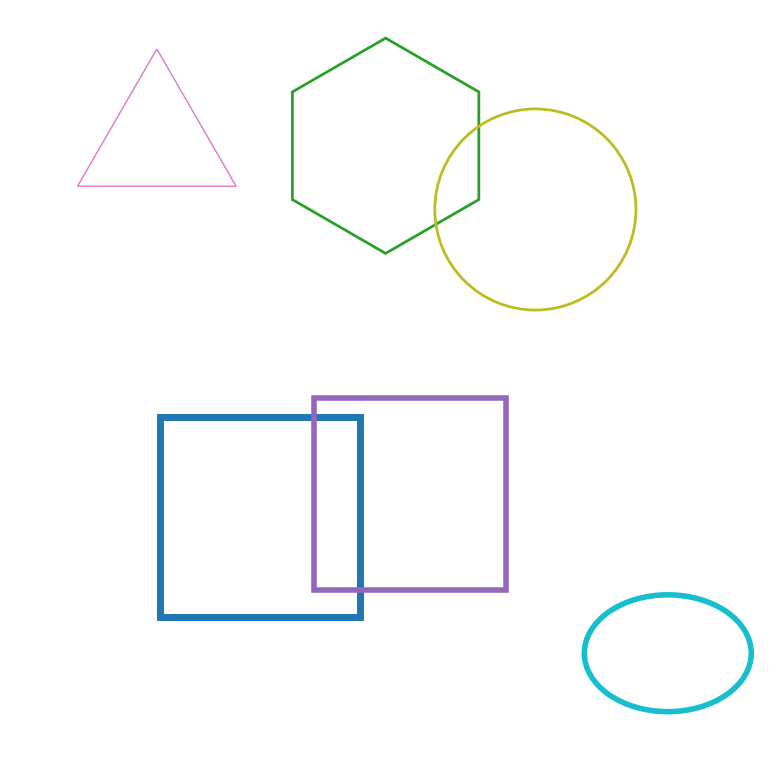[{"shape": "square", "thickness": 2.5, "radius": 0.65, "center": [0.338, 0.328]}, {"shape": "hexagon", "thickness": 1, "radius": 0.7, "center": [0.501, 0.811]}, {"shape": "square", "thickness": 2, "radius": 0.62, "center": [0.532, 0.358]}, {"shape": "triangle", "thickness": 0.5, "radius": 0.59, "center": [0.204, 0.818]}, {"shape": "circle", "thickness": 1, "radius": 0.65, "center": [0.695, 0.728]}, {"shape": "oval", "thickness": 2, "radius": 0.54, "center": [0.867, 0.152]}]